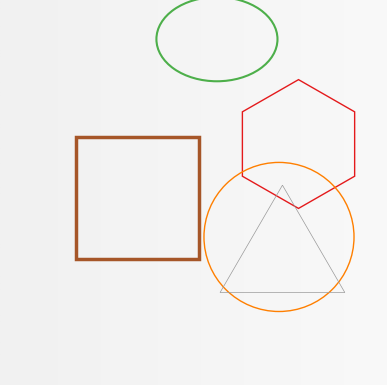[{"shape": "hexagon", "thickness": 1, "radius": 0.84, "center": [0.77, 0.626]}, {"shape": "oval", "thickness": 1.5, "radius": 0.78, "center": [0.56, 0.898]}, {"shape": "circle", "thickness": 1, "radius": 0.97, "center": [0.72, 0.385]}, {"shape": "square", "thickness": 2.5, "radius": 0.8, "center": [0.354, 0.485]}, {"shape": "triangle", "thickness": 0.5, "radius": 0.93, "center": [0.729, 0.333]}]